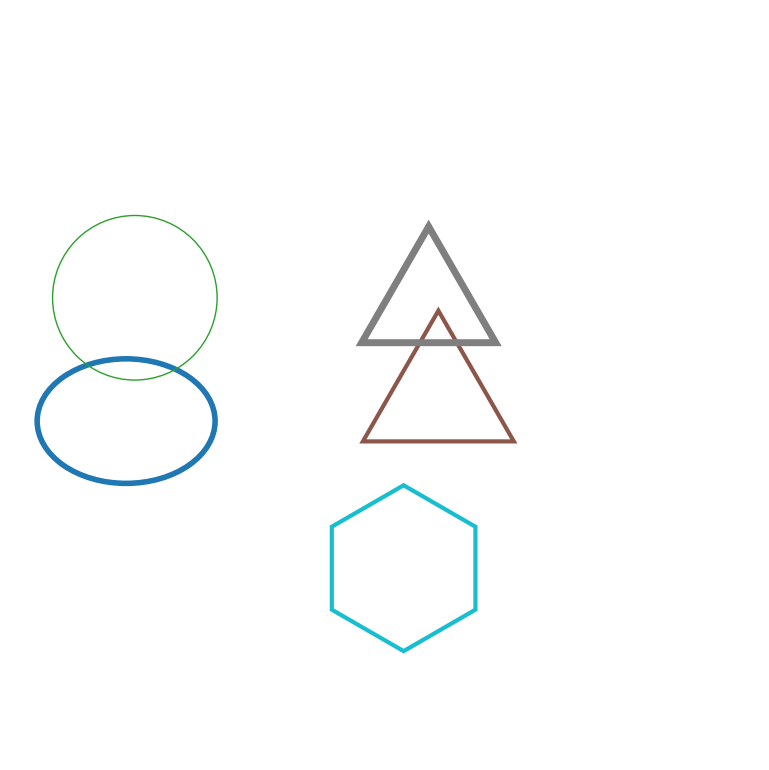[{"shape": "oval", "thickness": 2, "radius": 0.58, "center": [0.164, 0.453]}, {"shape": "circle", "thickness": 0.5, "radius": 0.53, "center": [0.175, 0.613]}, {"shape": "triangle", "thickness": 1.5, "radius": 0.57, "center": [0.569, 0.483]}, {"shape": "triangle", "thickness": 2.5, "radius": 0.5, "center": [0.557, 0.605]}, {"shape": "hexagon", "thickness": 1.5, "radius": 0.54, "center": [0.524, 0.262]}]